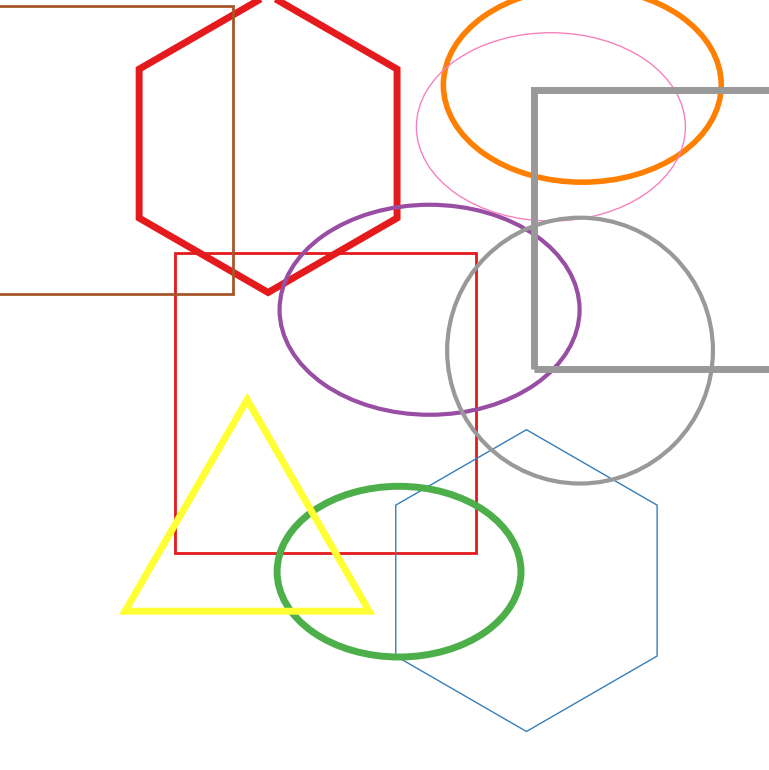[{"shape": "square", "thickness": 1, "radius": 0.98, "center": [0.422, 0.477]}, {"shape": "hexagon", "thickness": 2.5, "radius": 0.97, "center": [0.348, 0.814]}, {"shape": "hexagon", "thickness": 0.5, "radius": 0.98, "center": [0.684, 0.246]}, {"shape": "oval", "thickness": 2.5, "radius": 0.79, "center": [0.518, 0.258]}, {"shape": "oval", "thickness": 1.5, "radius": 0.97, "center": [0.558, 0.598]}, {"shape": "oval", "thickness": 2, "radius": 0.9, "center": [0.756, 0.89]}, {"shape": "triangle", "thickness": 2.5, "radius": 0.92, "center": [0.321, 0.298]}, {"shape": "square", "thickness": 1, "radius": 0.94, "center": [0.115, 0.806]}, {"shape": "oval", "thickness": 0.5, "radius": 0.87, "center": [0.715, 0.835]}, {"shape": "square", "thickness": 2.5, "radius": 0.91, "center": [0.875, 0.702]}, {"shape": "circle", "thickness": 1.5, "radius": 0.86, "center": [0.753, 0.545]}]